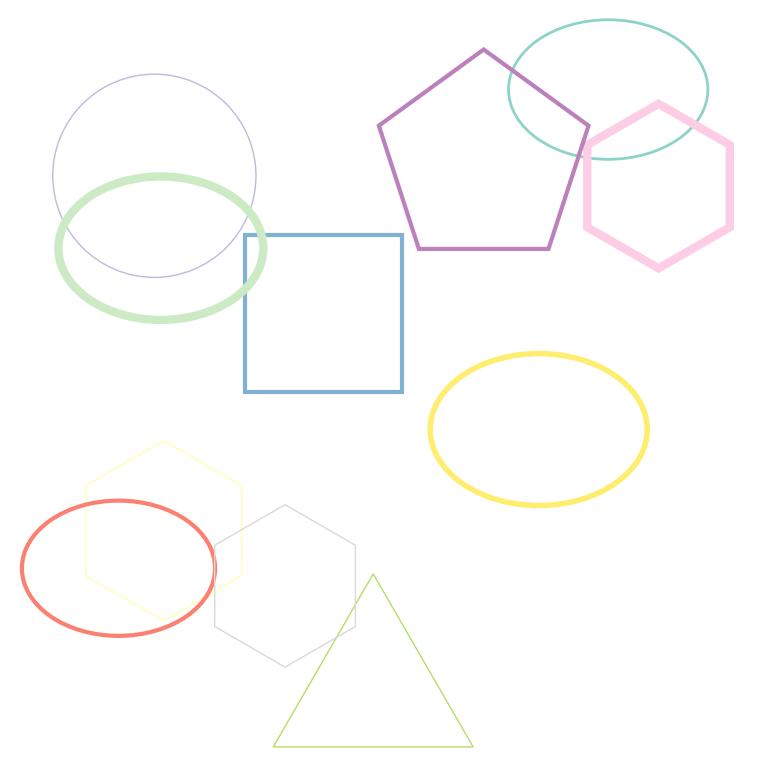[{"shape": "oval", "thickness": 1, "radius": 0.65, "center": [0.79, 0.884]}, {"shape": "hexagon", "thickness": 0.5, "radius": 0.58, "center": [0.213, 0.311]}, {"shape": "circle", "thickness": 0.5, "radius": 0.66, "center": [0.2, 0.772]}, {"shape": "oval", "thickness": 1.5, "radius": 0.63, "center": [0.154, 0.262]}, {"shape": "square", "thickness": 1.5, "radius": 0.51, "center": [0.42, 0.593]}, {"shape": "triangle", "thickness": 0.5, "radius": 0.75, "center": [0.485, 0.105]}, {"shape": "hexagon", "thickness": 3, "radius": 0.53, "center": [0.855, 0.758]}, {"shape": "hexagon", "thickness": 0.5, "radius": 0.53, "center": [0.37, 0.239]}, {"shape": "pentagon", "thickness": 1.5, "radius": 0.72, "center": [0.628, 0.793]}, {"shape": "oval", "thickness": 3, "radius": 0.67, "center": [0.209, 0.678]}, {"shape": "oval", "thickness": 2, "radius": 0.7, "center": [0.7, 0.442]}]